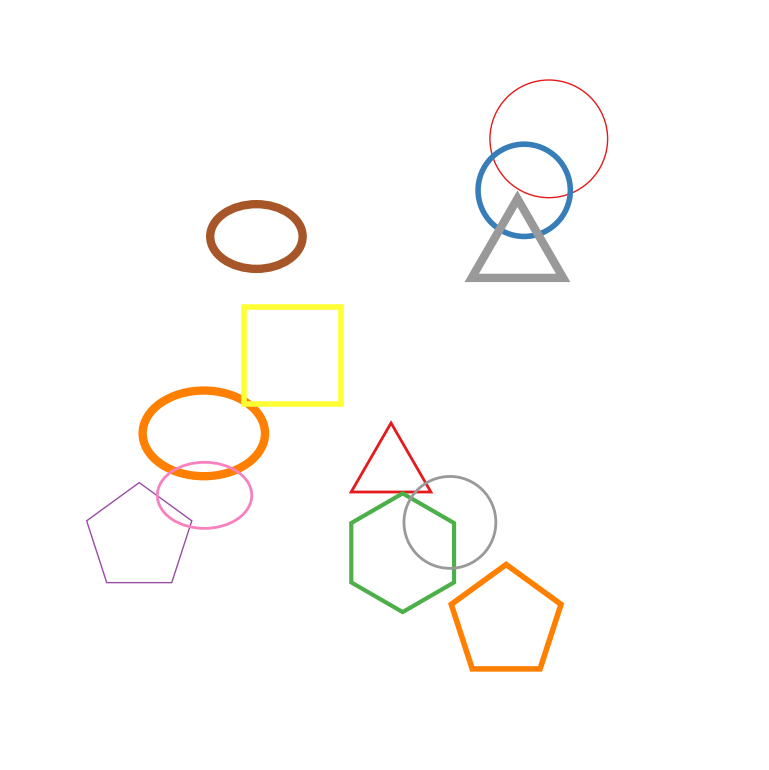[{"shape": "circle", "thickness": 0.5, "radius": 0.38, "center": [0.713, 0.82]}, {"shape": "triangle", "thickness": 1, "radius": 0.3, "center": [0.508, 0.391]}, {"shape": "circle", "thickness": 2, "radius": 0.3, "center": [0.681, 0.753]}, {"shape": "hexagon", "thickness": 1.5, "radius": 0.39, "center": [0.523, 0.282]}, {"shape": "pentagon", "thickness": 0.5, "radius": 0.36, "center": [0.181, 0.301]}, {"shape": "oval", "thickness": 3, "radius": 0.4, "center": [0.265, 0.437]}, {"shape": "pentagon", "thickness": 2, "radius": 0.37, "center": [0.657, 0.192]}, {"shape": "square", "thickness": 2, "radius": 0.31, "center": [0.38, 0.538]}, {"shape": "oval", "thickness": 3, "radius": 0.3, "center": [0.333, 0.693]}, {"shape": "oval", "thickness": 1, "radius": 0.31, "center": [0.266, 0.357]}, {"shape": "circle", "thickness": 1, "radius": 0.3, "center": [0.584, 0.322]}, {"shape": "triangle", "thickness": 3, "radius": 0.34, "center": [0.672, 0.673]}]